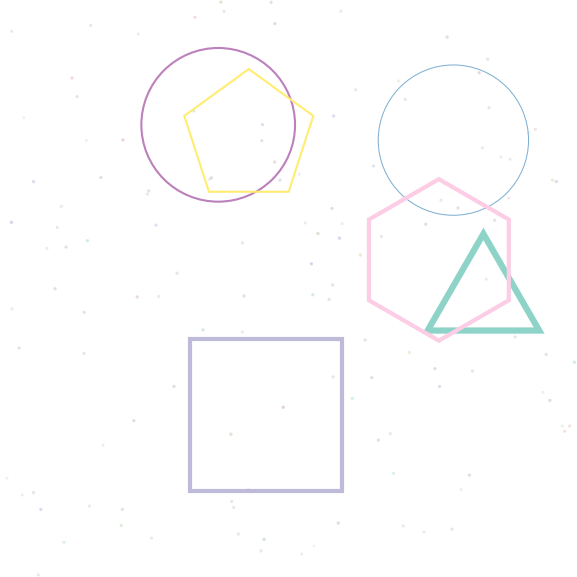[{"shape": "triangle", "thickness": 3, "radius": 0.56, "center": [0.837, 0.483]}, {"shape": "square", "thickness": 2, "radius": 0.66, "center": [0.461, 0.281]}, {"shape": "circle", "thickness": 0.5, "radius": 0.65, "center": [0.785, 0.757]}, {"shape": "hexagon", "thickness": 2, "radius": 0.7, "center": [0.76, 0.549]}, {"shape": "circle", "thickness": 1, "radius": 0.67, "center": [0.378, 0.783]}, {"shape": "pentagon", "thickness": 1, "radius": 0.59, "center": [0.431, 0.762]}]